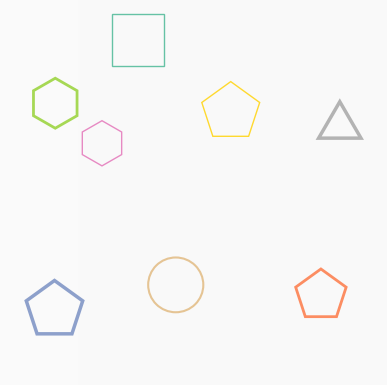[{"shape": "square", "thickness": 1, "radius": 0.33, "center": [0.356, 0.896]}, {"shape": "pentagon", "thickness": 2, "radius": 0.34, "center": [0.828, 0.233]}, {"shape": "pentagon", "thickness": 2.5, "radius": 0.38, "center": [0.141, 0.195]}, {"shape": "hexagon", "thickness": 1, "radius": 0.29, "center": [0.263, 0.628]}, {"shape": "hexagon", "thickness": 2, "radius": 0.32, "center": [0.143, 0.732]}, {"shape": "pentagon", "thickness": 1, "radius": 0.39, "center": [0.595, 0.71]}, {"shape": "circle", "thickness": 1.5, "radius": 0.36, "center": [0.454, 0.26]}, {"shape": "triangle", "thickness": 2.5, "radius": 0.32, "center": [0.877, 0.673]}]